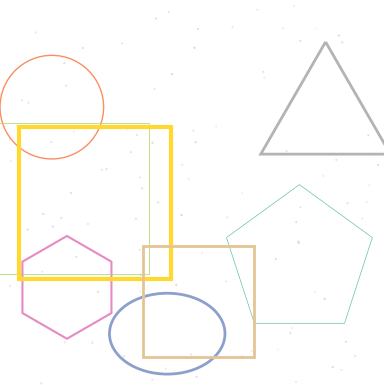[{"shape": "pentagon", "thickness": 0.5, "radius": 1.0, "center": [0.778, 0.321]}, {"shape": "circle", "thickness": 1, "radius": 0.67, "center": [0.135, 0.722]}, {"shape": "oval", "thickness": 2, "radius": 0.75, "center": [0.434, 0.133]}, {"shape": "hexagon", "thickness": 1.5, "radius": 0.67, "center": [0.174, 0.254]}, {"shape": "square", "thickness": 0.5, "radius": 0.98, "center": [0.19, 0.485]}, {"shape": "square", "thickness": 3, "radius": 0.99, "center": [0.247, 0.474]}, {"shape": "square", "thickness": 2, "radius": 0.72, "center": [0.516, 0.216]}, {"shape": "triangle", "thickness": 2, "radius": 0.97, "center": [0.846, 0.697]}]